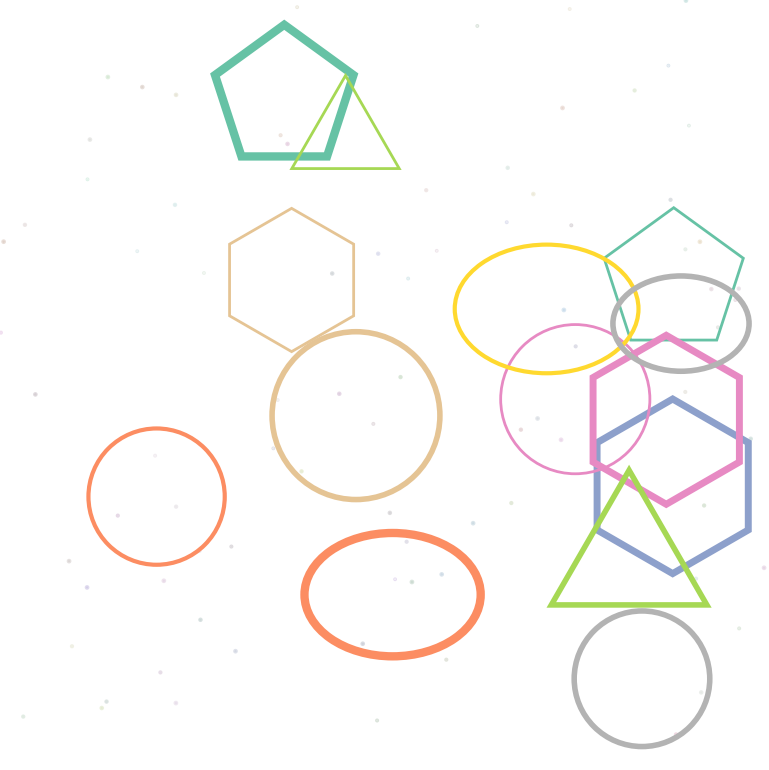[{"shape": "pentagon", "thickness": 1, "radius": 0.48, "center": [0.875, 0.635]}, {"shape": "pentagon", "thickness": 3, "radius": 0.47, "center": [0.369, 0.873]}, {"shape": "oval", "thickness": 3, "radius": 0.57, "center": [0.51, 0.228]}, {"shape": "circle", "thickness": 1.5, "radius": 0.44, "center": [0.203, 0.355]}, {"shape": "hexagon", "thickness": 2.5, "radius": 0.57, "center": [0.874, 0.368]}, {"shape": "hexagon", "thickness": 2.5, "radius": 0.55, "center": [0.865, 0.455]}, {"shape": "circle", "thickness": 1, "radius": 0.48, "center": [0.747, 0.482]}, {"shape": "triangle", "thickness": 2, "radius": 0.58, "center": [0.817, 0.273]}, {"shape": "triangle", "thickness": 1, "radius": 0.4, "center": [0.449, 0.821]}, {"shape": "oval", "thickness": 1.5, "radius": 0.6, "center": [0.71, 0.599]}, {"shape": "circle", "thickness": 2, "radius": 0.54, "center": [0.462, 0.46]}, {"shape": "hexagon", "thickness": 1, "radius": 0.47, "center": [0.379, 0.636]}, {"shape": "circle", "thickness": 2, "radius": 0.44, "center": [0.834, 0.119]}, {"shape": "oval", "thickness": 2, "radius": 0.44, "center": [0.884, 0.58]}]